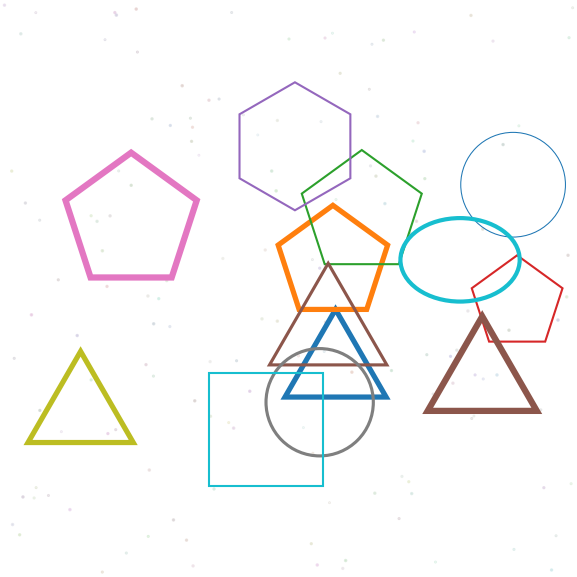[{"shape": "circle", "thickness": 0.5, "radius": 0.45, "center": [0.888, 0.679]}, {"shape": "triangle", "thickness": 2.5, "radius": 0.51, "center": [0.581, 0.362]}, {"shape": "pentagon", "thickness": 2.5, "radius": 0.5, "center": [0.576, 0.544]}, {"shape": "pentagon", "thickness": 1, "radius": 0.55, "center": [0.626, 0.63]}, {"shape": "pentagon", "thickness": 1, "radius": 0.41, "center": [0.895, 0.474]}, {"shape": "hexagon", "thickness": 1, "radius": 0.55, "center": [0.511, 0.746]}, {"shape": "triangle", "thickness": 3, "radius": 0.55, "center": [0.835, 0.342]}, {"shape": "triangle", "thickness": 1.5, "radius": 0.59, "center": [0.568, 0.426]}, {"shape": "pentagon", "thickness": 3, "radius": 0.6, "center": [0.227, 0.615]}, {"shape": "circle", "thickness": 1.5, "radius": 0.46, "center": [0.554, 0.303]}, {"shape": "triangle", "thickness": 2.5, "radius": 0.53, "center": [0.14, 0.285]}, {"shape": "square", "thickness": 1, "radius": 0.49, "center": [0.461, 0.256]}, {"shape": "oval", "thickness": 2, "radius": 0.52, "center": [0.797, 0.549]}]